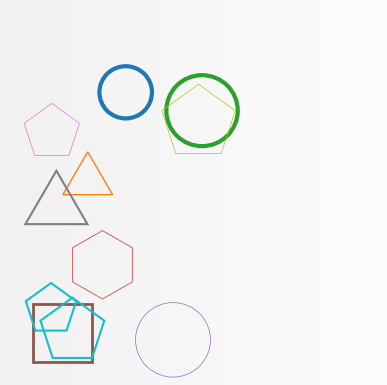[{"shape": "circle", "thickness": 3, "radius": 0.34, "center": [0.324, 0.76]}, {"shape": "triangle", "thickness": 1, "radius": 0.37, "center": [0.226, 0.531]}, {"shape": "circle", "thickness": 3, "radius": 0.46, "center": [0.521, 0.713]}, {"shape": "hexagon", "thickness": 0.5, "radius": 0.44, "center": [0.264, 0.312]}, {"shape": "circle", "thickness": 0.5, "radius": 0.48, "center": [0.446, 0.117]}, {"shape": "square", "thickness": 2, "radius": 0.38, "center": [0.162, 0.136]}, {"shape": "pentagon", "thickness": 0.5, "radius": 0.37, "center": [0.134, 0.657]}, {"shape": "triangle", "thickness": 1.5, "radius": 0.46, "center": [0.146, 0.464]}, {"shape": "pentagon", "thickness": 0.5, "radius": 0.5, "center": [0.512, 0.682]}, {"shape": "pentagon", "thickness": 1.5, "radius": 0.34, "center": [0.132, 0.197]}, {"shape": "pentagon", "thickness": 1.5, "radius": 0.43, "center": [0.187, 0.14]}]